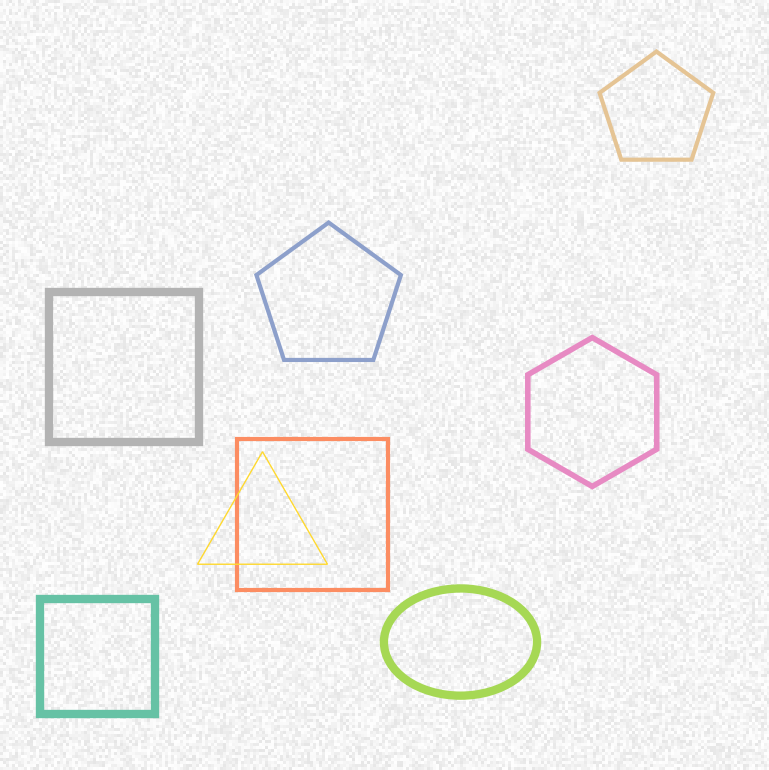[{"shape": "square", "thickness": 3, "radius": 0.37, "center": [0.126, 0.147]}, {"shape": "square", "thickness": 1.5, "radius": 0.49, "center": [0.406, 0.332]}, {"shape": "pentagon", "thickness": 1.5, "radius": 0.49, "center": [0.427, 0.612]}, {"shape": "hexagon", "thickness": 2, "radius": 0.48, "center": [0.769, 0.465]}, {"shape": "oval", "thickness": 3, "radius": 0.5, "center": [0.598, 0.166]}, {"shape": "triangle", "thickness": 0.5, "radius": 0.49, "center": [0.341, 0.316]}, {"shape": "pentagon", "thickness": 1.5, "radius": 0.39, "center": [0.853, 0.855]}, {"shape": "square", "thickness": 3, "radius": 0.49, "center": [0.161, 0.523]}]